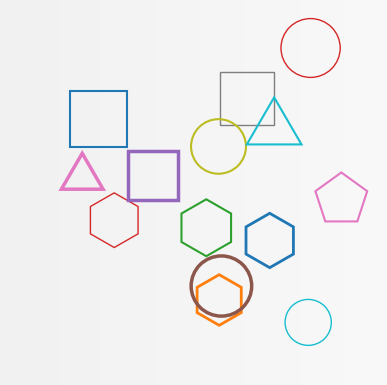[{"shape": "square", "thickness": 1.5, "radius": 0.37, "center": [0.255, 0.691]}, {"shape": "hexagon", "thickness": 2, "radius": 0.35, "center": [0.696, 0.375]}, {"shape": "hexagon", "thickness": 2, "radius": 0.33, "center": [0.566, 0.221]}, {"shape": "hexagon", "thickness": 1.5, "radius": 0.37, "center": [0.532, 0.408]}, {"shape": "circle", "thickness": 1, "radius": 0.38, "center": [0.802, 0.875]}, {"shape": "hexagon", "thickness": 1, "radius": 0.35, "center": [0.295, 0.428]}, {"shape": "square", "thickness": 2.5, "radius": 0.32, "center": [0.394, 0.544]}, {"shape": "circle", "thickness": 2.5, "radius": 0.39, "center": [0.571, 0.257]}, {"shape": "triangle", "thickness": 2.5, "radius": 0.31, "center": [0.212, 0.54]}, {"shape": "pentagon", "thickness": 1.5, "radius": 0.35, "center": [0.881, 0.482]}, {"shape": "square", "thickness": 1, "radius": 0.35, "center": [0.638, 0.743]}, {"shape": "circle", "thickness": 1.5, "radius": 0.35, "center": [0.564, 0.62]}, {"shape": "triangle", "thickness": 1.5, "radius": 0.41, "center": [0.707, 0.666]}, {"shape": "circle", "thickness": 1, "radius": 0.3, "center": [0.795, 0.163]}]